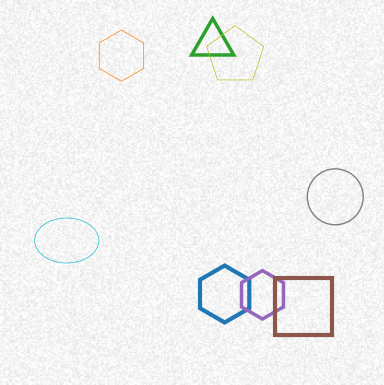[{"shape": "hexagon", "thickness": 3, "radius": 0.37, "center": [0.584, 0.236]}, {"shape": "hexagon", "thickness": 0.5, "radius": 0.33, "center": [0.315, 0.855]}, {"shape": "triangle", "thickness": 2.5, "radius": 0.32, "center": [0.552, 0.889]}, {"shape": "hexagon", "thickness": 2.5, "radius": 0.31, "center": [0.682, 0.234]}, {"shape": "square", "thickness": 3, "radius": 0.37, "center": [0.789, 0.204]}, {"shape": "circle", "thickness": 1, "radius": 0.36, "center": [0.871, 0.489]}, {"shape": "pentagon", "thickness": 0.5, "radius": 0.39, "center": [0.611, 0.855]}, {"shape": "oval", "thickness": 0.5, "radius": 0.42, "center": [0.173, 0.375]}]